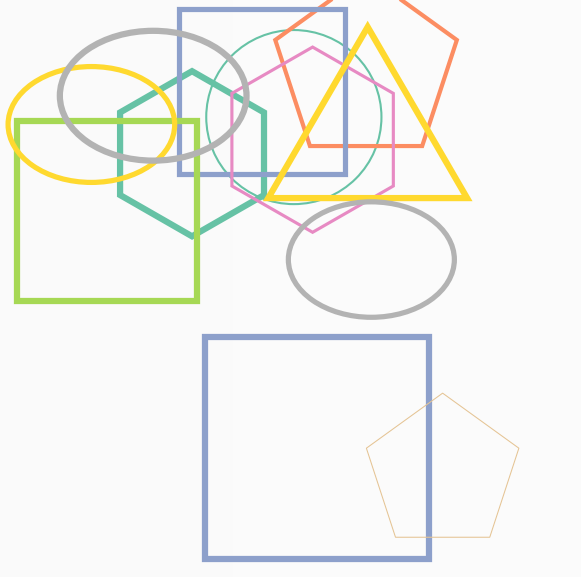[{"shape": "circle", "thickness": 1, "radius": 0.75, "center": [0.506, 0.796]}, {"shape": "hexagon", "thickness": 3, "radius": 0.71, "center": [0.33, 0.733]}, {"shape": "pentagon", "thickness": 2, "radius": 0.82, "center": [0.63, 0.879]}, {"shape": "square", "thickness": 3, "radius": 0.96, "center": [0.545, 0.223]}, {"shape": "square", "thickness": 2.5, "radius": 0.71, "center": [0.45, 0.841]}, {"shape": "hexagon", "thickness": 1.5, "radius": 0.8, "center": [0.538, 0.757]}, {"shape": "square", "thickness": 3, "radius": 0.78, "center": [0.184, 0.633]}, {"shape": "oval", "thickness": 2.5, "radius": 0.72, "center": [0.157, 0.784]}, {"shape": "triangle", "thickness": 3, "radius": 0.99, "center": [0.633, 0.755]}, {"shape": "pentagon", "thickness": 0.5, "radius": 0.69, "center": [0.762, 0.18]}, {"shape": "oval", "thickness": 3, "radius": 0.8, "center": [0.264, 0.833]}, {"shape": "oval", "thickness": 2.5, "radius": 0.71, "center": [0.639, 0.55]}]